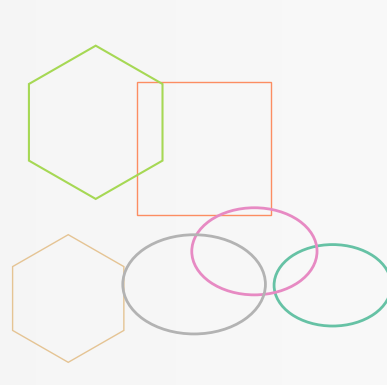[{"shape": "oval", "thickness": 2, "radius": 0.76, "center": [0.858, 0.259]}, {"shape": "square", "thickness": 1, "radius": 0.86, "center": [0.527, 0.614]}, {"shape": "oval", "thickness": 2, "radius": 0.81, "center": [0.657, 0.347]}, {"shape": "hexagon", "thickness": 1.5, "radius": 1.0, "center": [0.247, 0.682]}, {"shape": "hexagon", "thickness": 1, "radius": 0.83, "center": [0.176, 0.225]}, {"shape": "oval", "thickness": 2, "radius": 0.92, "center": [0.501, 0.261]}]